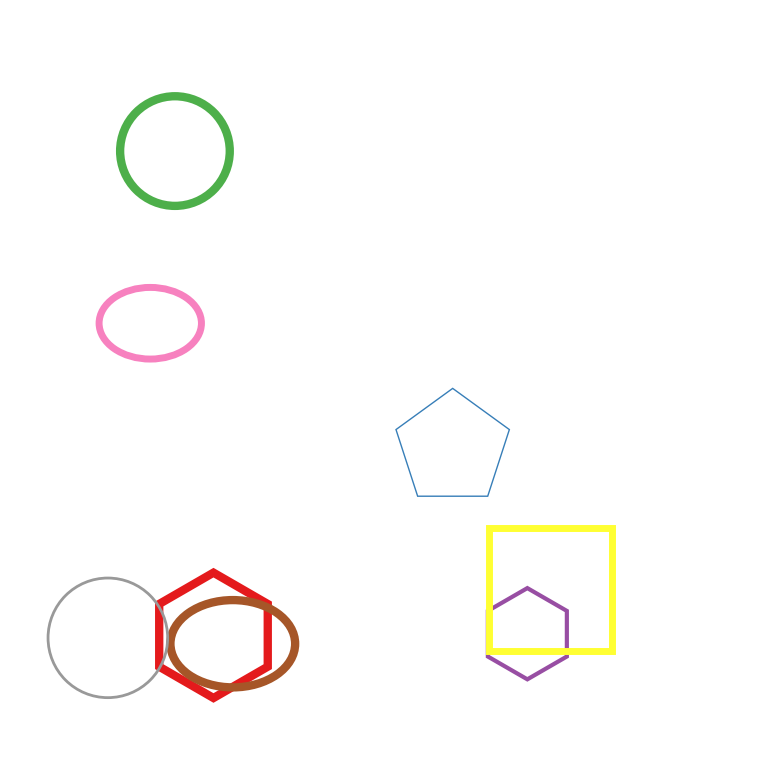[{"shape": "hexagon", "thickness": 3, "radius": 0.41, "center": [0.277, 0.175]}, {"shape": "pentagon", "thickness": 0.5, "radius": 0.39, "center": [0.588, 0.418]}, {"shape": "circle", "thickness": 3, "radius": 0.36, "center": [0.227, 0.804]}, {"shape": "hexagon", "thickness": 1.5, "radius": 0.3, "center": [0.685, 0.177]}, {"shape": "square", "thickness": 2.5, "radius": 0.4, "center": [0.715, 0.235]}, {"shape": "oval", "thickness": 3, "radius": 0.4, "center": [0.302, 0.164]}, {"shape": "oval", "thickness": 2.5, "radius": 0.33, "center": [0.195, 0.58]}, {"shape": "circle", "thickness": 1, "radius": 0.39, "center": [0.14, 0.172]}]